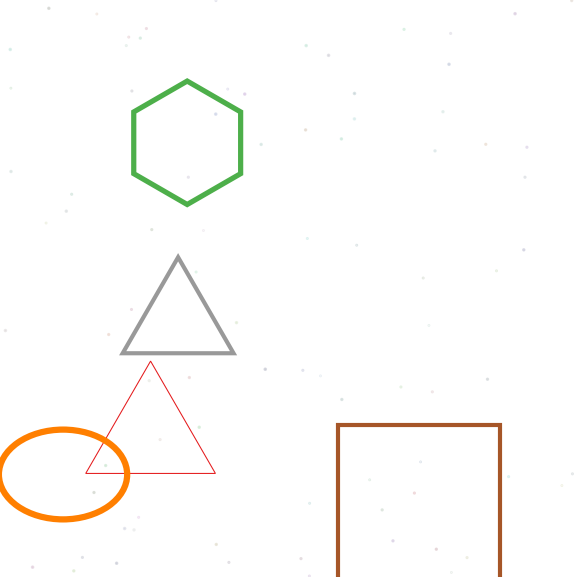[{"shape": "triangle", "thickness": 0.5, "radius": 0.65, "center": [0.261, 0.244]}, {"shape": "hexagon", "thickness": 2.5, "radius": 0.53, "center": [0.324, 0.752]}, {"shape": "oval", "thickness": 3, "radius": 0.56, "center": [0.109, 0.177]}, {"shape": "square", "thickness": 2, "radius": 0.7, "center": [0.726, 0.124]}, {"shape": "triangle", "thickness": 2, "radius": 0.55, "center": [0.308, 0.443]}]